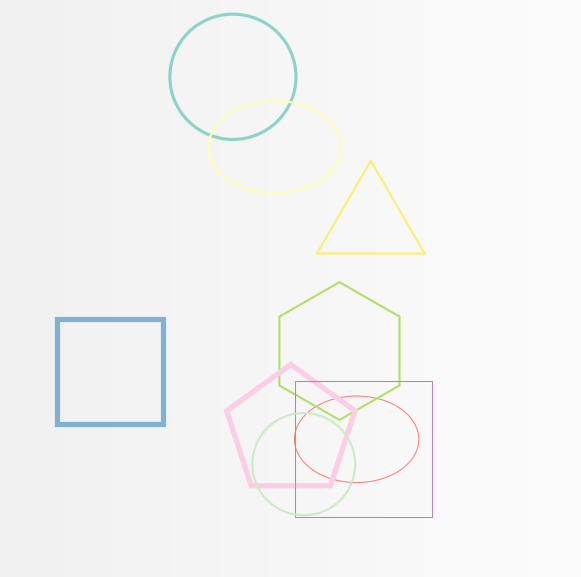[{"shape": "circle", "thickness": 1.5, "radius": 0.54, "center": [0.401, 0.866]}, {"shape": "oval", "thickness": 1, "radius": 0.57, "center": [0.473, 0.745]}, {"shape": "oval", "thickness": 0.5, "radius": 0.54, "center": [0.614, 0.239]}, {"shape": "square", "thickness": 2.5, "radius": 0.45, "center": [0.189, 0.355]}, {"shape": "hexagon", "thickness": 1, "radius": 0.6, "center": [0.584, 0.391]}, {"shape": "pentagon", "thickness": 2.5, "radius": 0.58, "center": [0.5, 0.252]}, {"shape": "square", "thickness": 0.5, "radius": 0.59, "center": [0.625, 0.222]}, {"shape": "circle", "thickness": 1, "radius": 0.44, "center": [0.523, 0.195]}, {"shape": "triangle", "thickness": 1, "radius": 0.53, "center": [0.638, 0.614]}]